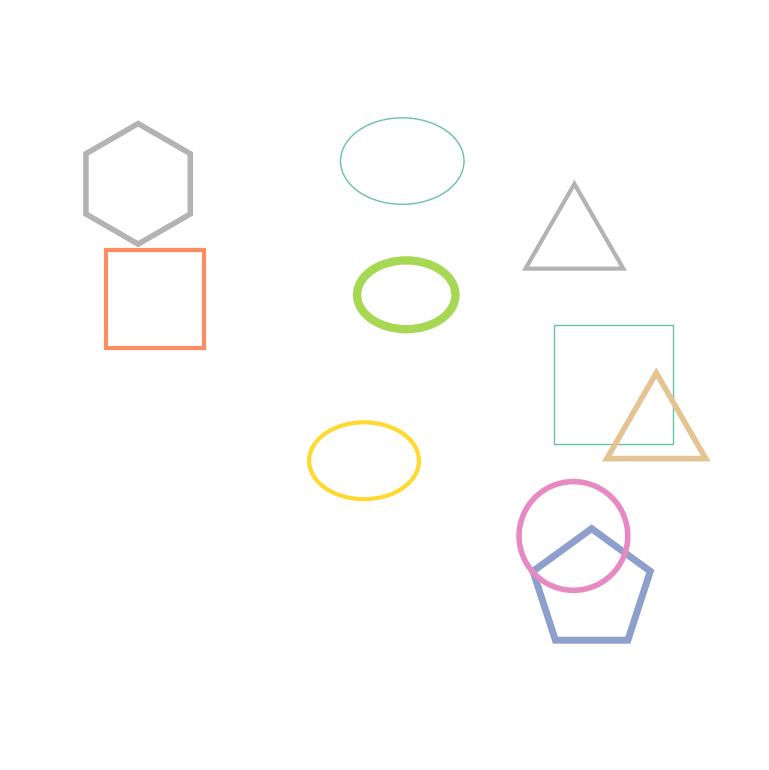[{"shape": "oval", "thickness": 0.5, "radius": 0.4, "center": [0.522, 0.791]}, {"shape": "square", "thickness": 0.5, "radius": 0.39, "center": [0.797, 0.5]}, {"shape": "square", "thickness": 1.5, "radius": 0.32, "center": [0.202, 0.611]}, {"shape": "pentagon", "thickness": 2.5, "radius": 0.4, "center": [0.768, 0.233]}, {"shape": "circle", "thickness": 2, "radius": 0.35, "center": [0.745, 0.304]}, {"shape": "oval", "thickness": 3, "radius": 0.32, "center": [0.528, 0.617]}, {"shape": "oval", "thickness": 1.5, "radius": 0.36, "center": [0.473, 0.402]}, {"shape": "triangle", "thickness": 2, "radius": 0.37, "center": [0.852, 0.441]}, {"shape": "hexagon", "thickness": 2, "radius": 0.39, "center": [0.179, 0.761]}, {"shape": "triangle", "thickness": 1.5, "radius": 0.37, "center": [0.746, 0.688]}]